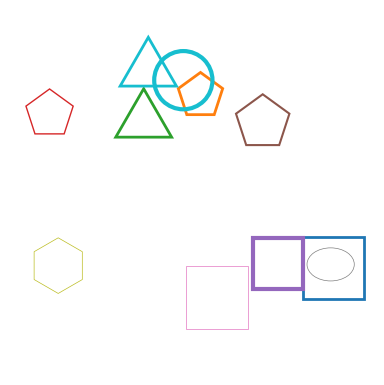[{"shape": "square", "thickness": 2, "radius": 0.4, "center": [0.866, 0.304]}, {"shape": "pentagon", "thickness": 2, "radius": 0.3, "center": [0.521, 0.751]}, {"shape": "triangle", "thickness": 2, "radius": 0.42, "center": [0.373, 0.686]}, {"shape": "pentagon", "thickness": 1, "radius": 0.32, "center": [0.129, 0.704]}, {"shape": "square", "thickness": 3, "radius": 0.33, "center": [0.722, 0.315]}, {"shape": "pentagon", "thickness": 1.5, "radius": 0.36, "center": [0.682, 0.682]}, {"shape": "square", "thickness": 0.5, "radius": 0.41, "center": [0.563, 0.227]}, {"shape": "oval", "thickness": 0.5, "radius": 0.31, "center": [0.859, 0.313]}, {"shape": "hexagon", "thickness": 0.5, "radius": 0.36, "center": [0.151, 0.31]}, {"shape": "triangle", "thickness": 2, "radius": 0.42, "center": [0.385, 0.819]}, {"shape": "circle", "thickness": 3, "radius": 0.38, "center": [0.476, 0.792]}]